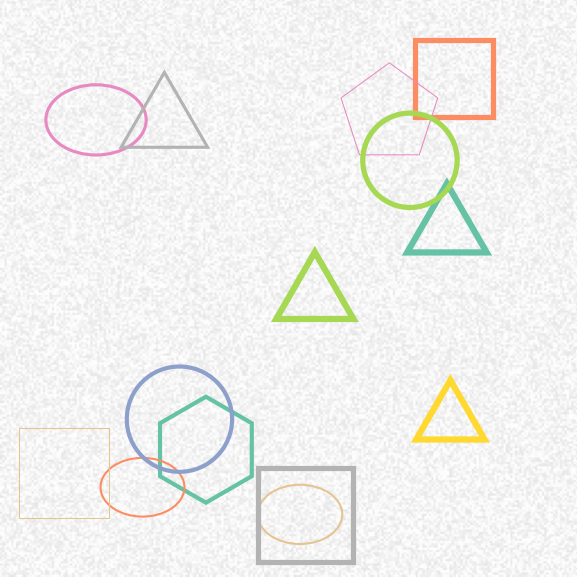[{"shape": "triangle", "thickness": 3, "radius": 0.4, "center": [0.774, 0.602]}, {"shape": "hexagon", "thickness": 2, "radius": 0.46, "center": [0.357, 0.22]}, {"shape": "oval", "thickness": 1, "radius": 0.36, "center": [0.247, 0.155]}, {"shape": "square", "thickness": 2.5, "radius": 0.34, "center": [0.786, 0.864]}, {"shape": "circle", "thickness": 2, "radius": 0.46, "center": [0.311, 0.273]}, {"shape": "oval", "thickness": 1.5, "radius": 0.43, "center": [0.166, 0.792]}, {"shape": "pentagon", "thickness": 0.5, "radius": 0.44, "center": [0.674, 0.802]}, {"shape": "triangle", "thickness": 3, "radius": 0.39, "center": [0.545, 0.485]}, {"shape": "circle", "thickness": 2.5, "radius": 0.41, "center": [0.71, 0.722]}, {"shape": "triangle", "thickness": 3, "radius": 0.34, "center": [0.78, 0.272]}, {"shape": "square", "thickness": 0.5, "radius": 0.39, "center": [0.111, 0.18]}, {"shape": "oval", "thickness": 1, "radius": 0.37, "center": [0.519, 0.108]}, {"shape": "triangle", "thickness": 1.5, "radius": 0.43, "center": [0.285, 0.787]}, {"shape": "square", "thickness": 2.5, "radius": 0.41, "center": [0.529, 0.107]}]